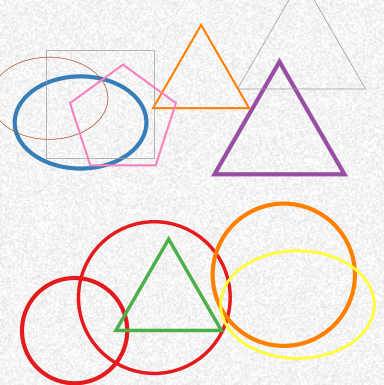[{"shape": "circle", "thickness": 2.5, "radius": 0.99, "center": [0.401, 0.227]}, {"shape": "circle", "thickness": 3, "radius": 0.68, "center": [0.194, 0.141]}, {"shape": "oval", "thickness": 3, "radius": 0.86, "center": [0.209, 0.682]}, {"shape": "triangle", "thickness": 2.5, "radius": 0.79, "center": [0.438, 0.221]}, {"shape": "triangle", "thickness": 3, "radius": 0.97, "center": [0.726, 0.645]}, {"shape": "triangle", "thickness": 1.5, "radius": 0.72, "center": [0.522, 0.791]}, {"shape": "circle", "thickness": 3, "radius": 0.92, "center": [0.737, 0.286]}, {"shape": "oval", "thickness": 2, "radius": 1.0, "center": [0.773, 0.209]}, {"shape": "oval", "thickness": 0.5, "radius": 0.76, "center": [0.128, 0.745]}, {"shape": "pentagon", "thickness": 1.5, "radius": 0.72, "center": [0.319, 0.688]}, {"shape": "triangle", "thickness": 0.5, "radius": 0.96, "center": [0.783, 0.865]}, {"shape": "square", "thickness": 0.5, "radius": 0.71, "center": [0.259, 0.73]}]